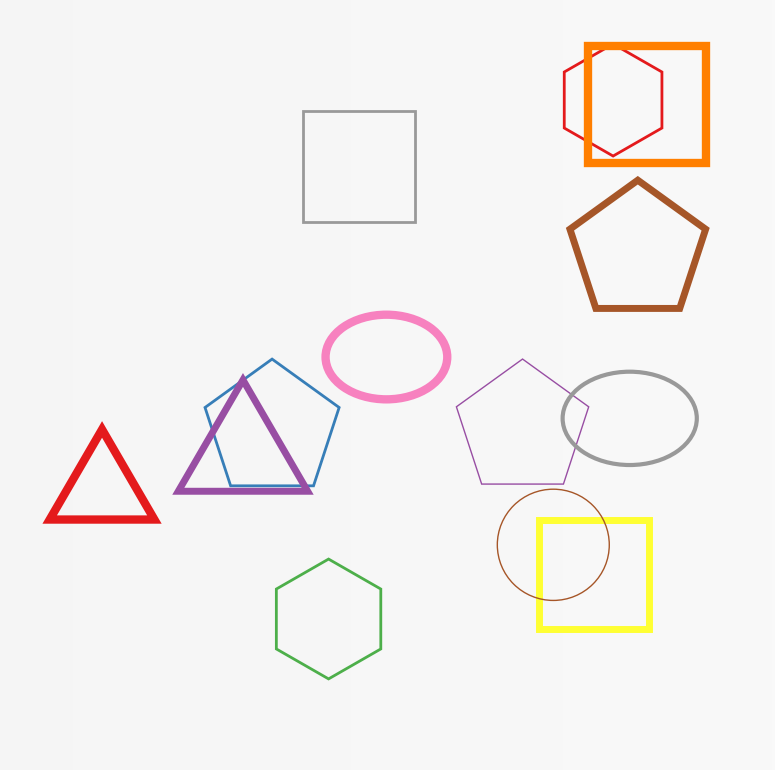[{"shape": "triangle", "thickness": 3, "radius": 0.39, "center": [0.132, 0.364]}, {"shape": "hexagon", "thickness": 1, "radius": 0.36, "center": [0.791, 0.87]}, {"shape": "pentagon", "thickness": 1, "radius": 0.45, "center": [0.351, 0.443]}, {"shape": "hexagon", "thickness": 1, "radius": 0.39, "center": [0.424, 0.196]}, {"shape": "triangle", "thickness": 2.5, "radius": 0.48, "center": [0.314, 0.41]}, {"shape": "pentagon", "thickness": 0.5, "radius": 0.45, "center": [0.674, 0.444]}, {"shape": "square", "thickness": 3, "radius": 0.38, "center": [0.835, 0.864]}, {"shape": "square", "thickness": 2.5, "radius": 0.35, "center": [0.767, 0.254]}, {"shape": "circle", "thickness": 0.5, "radius": 0.36, "center": [0.714, 0.292]}, {"shape": "pentagon", "thickness": 2.5, "radius": 0.46, "center": [0.823, 0.674]}, {"shape": "oval", "thickness": 3, "radius": 0.39, "center": [0.499, 0.536]}, {"shape": "square", "thickness": 1, "radius": 0.36, "center": [0.463, 0.784]}, {"shape": "oval", "thickness": 1.5, "radius": 0.43, "center": [0.813, 0.457]}]